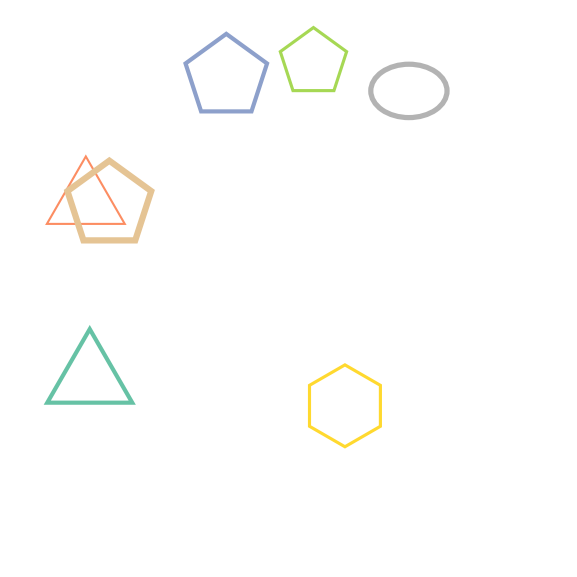[{"shape": "triangle", "thickness": 2, "radius": 0.42, "center": [0.155, 0.344]}, {"shape": "triangle", "thickness": 1, "radius": 0.39, "center": [0.149, 0.65]}, {"shape": "pentagon", "thickness": 2, "radius": 0.37, "center": [0.392, 0.866]}, {"shape": "pentagon", "thickness": 1.5, "radius": 0.3, "center": [0.543, 0.891]}, {"shape": "hexagon", "thickness": 1.5, "radius": 0.35, "center": [0.597, 0.296]}, {"shape": "pentagon", "thickness": 3, "radius": 0.38, "center": [0.189, 0.645]}, {"shape": "oval", "thickness": 2.5, "radius": 0.33, "center": [0.708, 0.842]}]